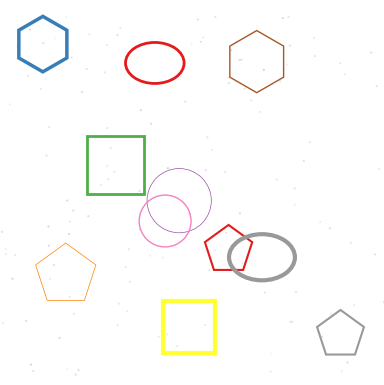[{"shape": "pentagon", "thickness": 1.5, "radius": 0.32, "center": [0.594, 0.351]}, {"shape": "oval", "thickness": 2, "radius": 0.38, "center": [0.402, 0.836]}, {"shape": "hexagon", "thickness": 2.5, "radius": 0.36, "center": [0.111, 0.885]}, {"shape": "square", "thickness": 2, "radius": 0.38, "center": [0.3, 0.571]}, {"shape": "circle", "thickness": 0.5, "radius": 0.42, "center": [0.465, 0.479]}, {"shape": "pentagon", "thickness": 0.5, "radius": 0.41, "center": [0.171, 0.286]}, {"shape": "square", "thickness": 3, "radius": 0.34, "center": [0.49, 0.151]}, {"shape": "hexagon", "thickness": 1, "radius": 0.4, "center": [0.667, 0.84]}, {"shape": "circle", "thickness": 1, "radius": 0.34, "center": [0.429, 0.426]}, {"shape": "oval", "thickness": 3, "radius": 0.43, "center": [0.68, 0.332]}, {"shape": "pentagon", "thickness": 1.5, "radius": 0.32, "center": [0.884, 0.131]}]